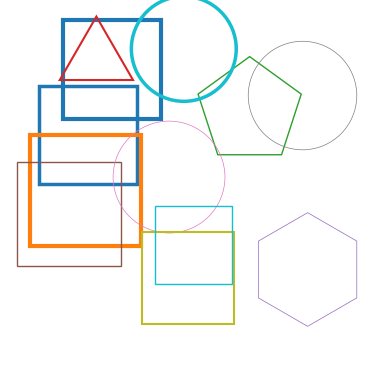[{"shape": "square", "thickness": 2.5, "radius": 0.64, "center": [0.227, 0.648]}, {"shape": "square", "thickness": 3, "radius": 0.64, "center": [0.291, 0.819]}, {"shape": "square", "thickness": 3, "radius": 0.72, "center": [0.223, 0.504]}, {"shape": "pentagon", "thickness": 1, "radius": 0.7, "center": [0.648, 0.712]}, {"shape": "triangle", "thickness": 1.5, "radius": 0.55, "center": [0.25, 0.847]}, {"shape": "hexagon", "thickness": 0.5, "radius": 0.74, "center": [0.799, 0.3]}, {"shape": "square", "thickness": 1, "radius": 0.68, "center": [0.179, 0.443]}, {"shape": "circle", "thickness": 0.5, "radius": 0.73, "center": [0.439, 0.54]}, {"shape": "circle", "thickness": 0.5, "radius": 0.7, "center": [0.786, 0.752]}, {"shape": "square", "thickness": 1.5, "radius": 0.59, "center": [0.489, 0.278]}, {"shape": "square", "thickness": 1, "radius": 0.51, "center": [0.503, 0.364]}, {"shape": "circle", "thickness": 2.5, "radius": 0.68, "center": [0.477, 0.873]}]